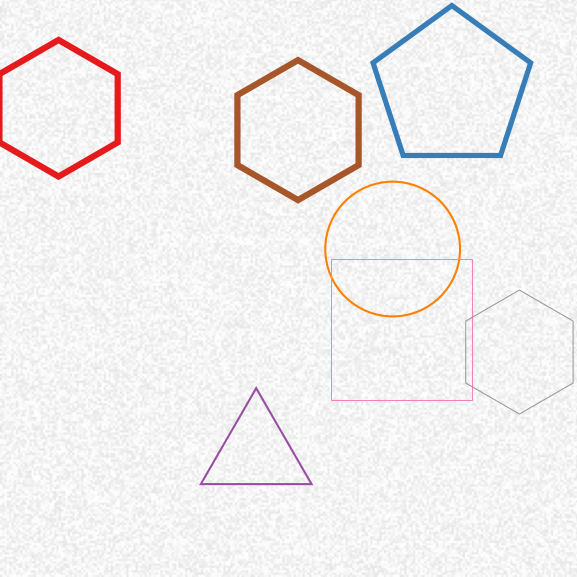[{"shape": "hexagon", "thickness": 3, "radius": 0.59, "center": [0.101, 0.812]}, {"shape": "pentagon", "thickness": 2.5, "radius": 0.72, "center": [0.782, 0.846]}, {"shape": "triangle", "thickness": 1, "radius": 0.55, "center": [0.444, 0.216]}, {"shape": "circle", "thickness": 1, "radius": 0.58, "center": [0.68, 0.568]}, {"shape": "hexagon", "thickness": 3, "radius": 0.61, "center": [0.516, 0.774]}, {"shape": "square", "thickness": 0.5, "radius": 0.61, "center": [0.695, 0.429]}, {"shape": "hexagon", "thickness": 0.5, "radius": 0.54, "center": [0.899, 0.39]}]